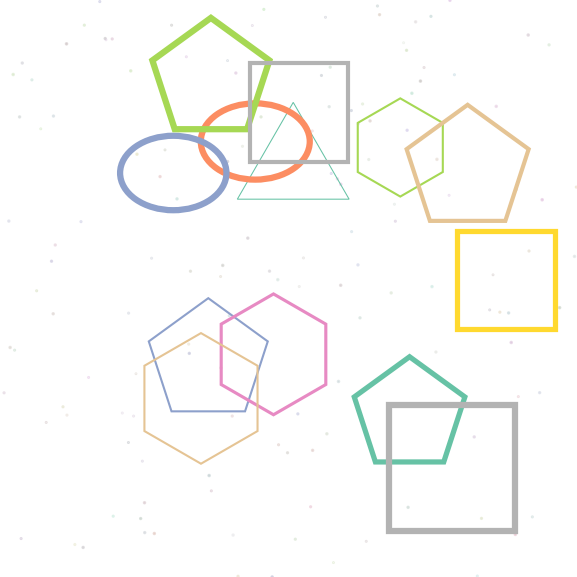[{"shape": "triangle", "thickness": 0.5, "radius": 0.56, "center": [0.508, 0.71]}, {"shape": "pentagon", "thickness": 2.5, "radius": 0.5, "center": [0.709, 0.281]}, {"shape": "oval", "thickness": 3, "radius": 0.47, "center": [0.442, 0.754]}, {"shape": "oval", "thickness": 3, "radius": 0.46, "center": [0.3, 0.7]}, {"shape": "pentagon", "thickness": 1, "radius": 0.54, "center": [0.361, 0.374]}, {"shape": "hexagon", "thickness": 1.5, "radius": 0.52, "center": [0.474, 0.386]}, {"shape": "pentagon", "thickness": 3, "radius": 0.53, "center": [0.365, 0.862]}, {"shape": "hexagon", "thickness": 1, "radius": 0.43, "center": [0.693, 0.744]}, {"shape": "square", "thickness": 2.5, "radius": 0.42, "center": [0.876, 0.514]}, {"shape": "hexagon", "thickness": 1, "radius": 0.57, "center": [0.348, 0.309]}, {"shape": "pentagon", "thickness": 2, "radius": 0.56, "center": [0.81, 0.707]}, {"shape": "square", "thickness": 2, "radius": 0.43, "center": [0.518, 0.804]}, {"shape": "square", "thickness": 3, "radius": 0.55, "center": [0.783, 0.189]}]